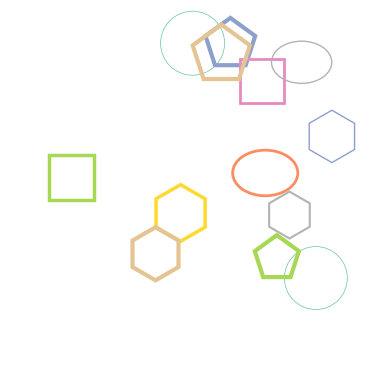[{"shape": "circle", "thickness": 0.5, "radius": 0.42, "center": [0.5, 0.888]}, {"shape": "circle", "thickness": 0.5, "radius": 0.41, "center": [0.82, 0.278]}, {"shape": "oval", "thickness": 2, "radius": 0.42, "center": [0.689, 0.551]}, {"shape": "hexagon", "thickness": 1, "radius": 0.34, "center": [0.862, 0.646]}, {"shape": "pentagon", "thickness": 3, "radius": 0.34, "center": [0.598, 0.886]}, {"shape": "square", "thickness": 2, "radius": 0.29, "center": [0.68, 0.789]}, {"shape": "square", "thickness": 2.5, "radius": 0.3, "center": [0.186, 0.539]}, {"shape": "pentagon", "thickness": 3, "radius": 0.3, "center": [0.719, 0.329]}, {"shape": "hexagon", "thickness": 2.5, "radius": 0.37, "center": [0.469, 0.447]}, {"shape": "pentagon", "thickness": 3, "radius": 0.39, "center": [0.575, 0.858]}, {"shape": "hexagon", "thickness": 3, "radius": 0.34, "center": [0.404, 0.341]}, {"shape": "oval", "thickness": 1, "radius": 0.39, "center": [0.783, 0.838]}, {"shape": "hexagon", "thickness": 1.5, "radius": 0.3, "center": [0.752, 0.441]}]